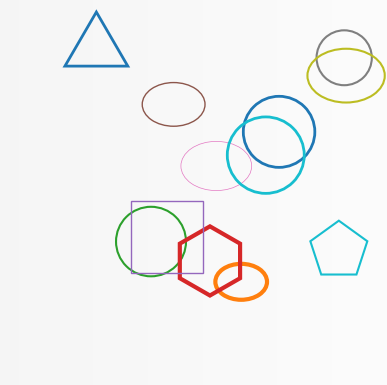[{"shape": "triangle", "thickness": 2, "radius": 0.47, "center": [0.249, 0.875]}, {"shape": "circle", "thickness": 2, "radius": 0.46, "center": [0.72, 0.658]}, {"shape": "oval", "thickness": 3, "radius": 0.33, "center": [0.622, 0.268]}, {"shape": "circle", "thickness": 1.5, "radius": 0.45, "center": [0.39, 0.373]}, {"shape": "hexagon", "thickness": 3, "radius": 0.45, "center": [0.542, 0.322]}, {"shape": "square", "thickness": 1, "radius": 0.47, "center": [0.431, 0.385]}, {"shape": "oval", "thickness": 1, "radius": 0.41, "center": [0.448, 0.729]}, {"shape": "oval", "thickness": 0.5, "radius": 0.46, "center": [0.558, 0.569]}, {"shape": "circle", "thickness": 1.5, "radius": 0.36, "center": [0.888, 0.85]}, {"shape": "oval", "thickness": 1.5, "radius": 0.5, "center": [0.893, 0.804]}, {"shape": "circle", "thickness": 2, "radius": 0.5, "center": [0.686, 0.597]}, {"shape": "pentagon", "thickness": 1.5, "radius": 0.39, "center": [0.874, 0.349]}]